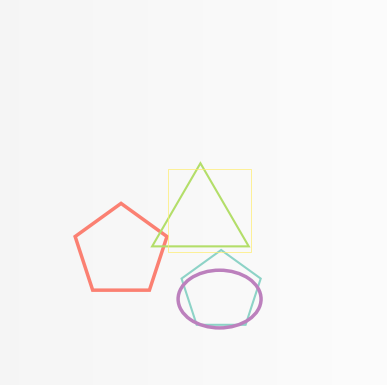[{"shape": "pentagon", "thickness": 1.5, "radius": 0.54, "center": [0.571, 0.243]}, {"shape": "pentagon", "thickness": 2.5, "radius": 0.62, "center": [0.312, 0.347]}, {"shape": "triangle", "thickness": 1.5, "radius": 0.72, "center": [0.517, 0.432]}, {"shape": "oval", "thickness": 2.5, "radius": 0.54, "center": [0.567, 0.223]}, {"shape": "square", "thickness": 0.5, "radius": 0.54, "center": [0.541, 0.453]}]